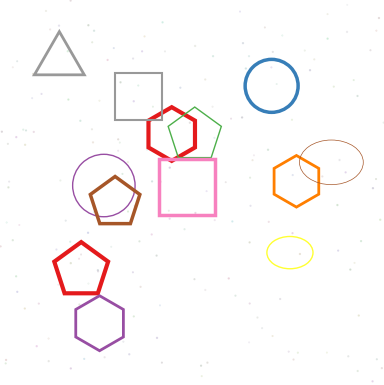[{"shape": "pentagon", "thickness": 3, "radius": 0.37, "center": [0.211, 0.298]}, {"shape": "hexagon", "thickness": 3, "radius": 0.35, "center": [0.446, 0.652]}, {"shape": "circle", "thickness": 2.5, "radius": 0.34, "center": [0.706, 0.777]}, {"shape": "pentagon", "thickness": 1, "radius": 0.36, "center": [0.506, 0.649]}, {"shape": "hexagon", "thickness": 2, "radius": 0.36, "center": [0.259, 0.16]}, {"shape": "circle", "thickness": 1, "radius": 0.41, "center": [0.27, 0.518]}, {"shape": "hexagon", "thickness": 2, "radius": 0.34, "center": [0.77, 0.529]}, {"shape": "oval", "thickness": 1, "radius": 0.3, "center": [0.753, 0.344]}, {"shape": "pentagon", "thickness": 2.5, "radius": 0.34, "center": [0.299, 0.474]}, {"shape": "oval", "thickness": 0.5, "radius": 0.41, "center": [0.861, 0.578]}, {"shape": "square", "thickness": 2.5, "radius": 0.36, "center": [0.485, 0.515]}, {"shape": "square", "thickness": 1.5, "radius": 0.3, "center": [0.359, 0.75]}, {"shape": "triangle", "thickness": 2, "radius": 0.37, "center": [0.154, 0.843]}]